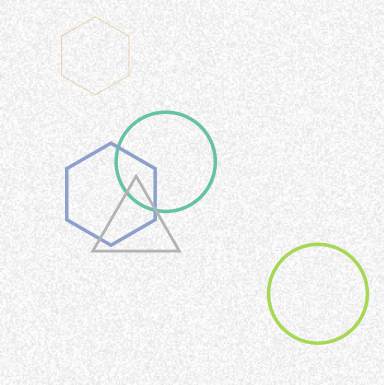[{"shape": "circle", "thickness": 2.5, "radius": 0.64, "center": [0.43, 0.58]}, {"shape": "hexagon", "thickness": 2.5, "radius": 0.66, "center": [0.288, 0.496]}, {"shape": "circle", "thickness": 2.5, "radius": 0.64, "center": [0.826, 0.237]}, {"shape": "hexagon", "thickness": 0.5, "radius": 0.51, "center": [0.247, 0.855]}, {"shape": "triangle", "thickness": 2, "radius": 0.65, "center": [0.354, 0.413]}]